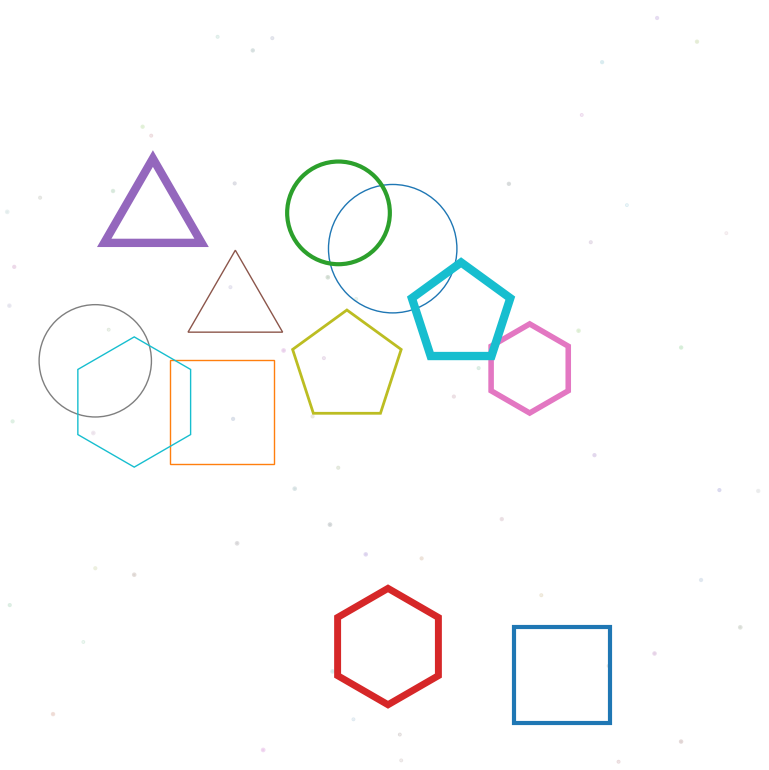[{"shape": "square", "thickness": 1.5, "radius": 0.31, "center": [0.73, 0.123]}, {"shape": "circle", "thickness": 0.5, "radius": 0.42, "center": [0.51, 0.677]}, {"shape": "square", "thickness": 0.5, "radius": 0.34, "center": [0.288, 0.465]}, {"shape": "circle", "thickness": 1.5, "radius": 0.33, "center": [0.44, 0.724]}, {"shape": "hexagon", "thickness": 2.5, "radius": 0.38, "center": [0.504, 0.16]}, {"shape": "triangle", "thickness": 3, "radius": 0.37, "center": [0.199, 0.721]}, {"shape": "triangle", "thickness": 0.5, "radius": 0.35, "center": [0.306, 0.604]}, {"shape": "hexagon", "thickness": 2, "radius": 0.29, "center": [0.688, 0.521]}, {"shape": "circle", "thickness": 0.5, "radius": 0.36, "center": [0.124, 0.531]}, {"shape": "pentagon", "thickness": 1, "radius": 0.37, "center": [0.451, 0.523]}, {"shape": "hexagon", "thickness": 0.5, "radius": 0.42, "center": [0.174, 0.478]}, {"shape": "pentagon", "thickness": 3, "radius": 0.34, "center": [0.599, 0.592]}]